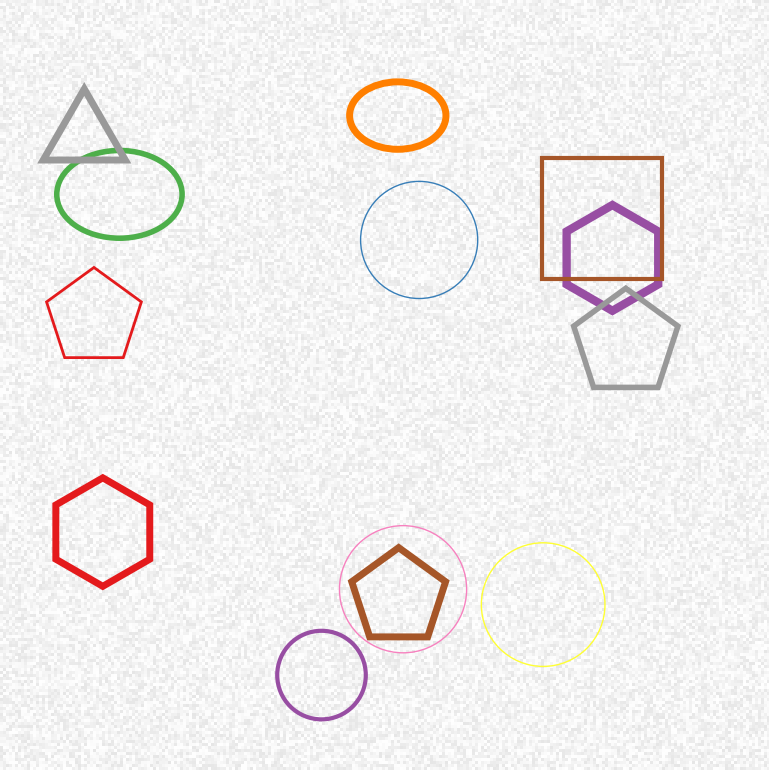[{"shape": "hexagon", "thickness": 2.5, "radius": 0.35, "center": [0.134, 0.309]}, {"shape": "pentagon", "thickness": 1, "radius": 0.32, "center": [0.122, 0.588]}, {"shape": "circle", "thickness": 0.5, "radius": 0.38, "center": [0.544, 0.688]}, {"shape": "oval", "thickness": 2, "radius": 0.41, "center": [0.155, 0.748]}, {"shape": "circle", "thickness": 1.5, "radius": 0.29, "center": [0.418, 0.123]}, {"shape": "hexagon", "thickness": 3, "radius": 0.34, "center": [0.795, 0.665]}, {"shape": "oval", "thickness": 2.5, "radius": 0.31, "center": [0.517, 0.85]}, {"shape": "circle", "thickness": 0.5, "radius": 0.4, "center": [0.705, 0.215]}, {"shape": "pentagon", "thickness": 2.5, "radius": 0.32, "center": [0.518, 0.225]}, {"shape": "square", "thickness": 1.5, "radius": 0.39, "center": [0.782, 0.716]}, {"shape": "circle", "thickness": 0.5, "radius": 0.41, "center": [0.523, 0.235]}, {"shape": "triangle", "thickness": 2.5, "radius": 0.31, "center": [0.109, 0.823]}, {"shape": "pentagon", "thickness": 2, "radius": 0.36, "center": [0.813, 0.554]}]